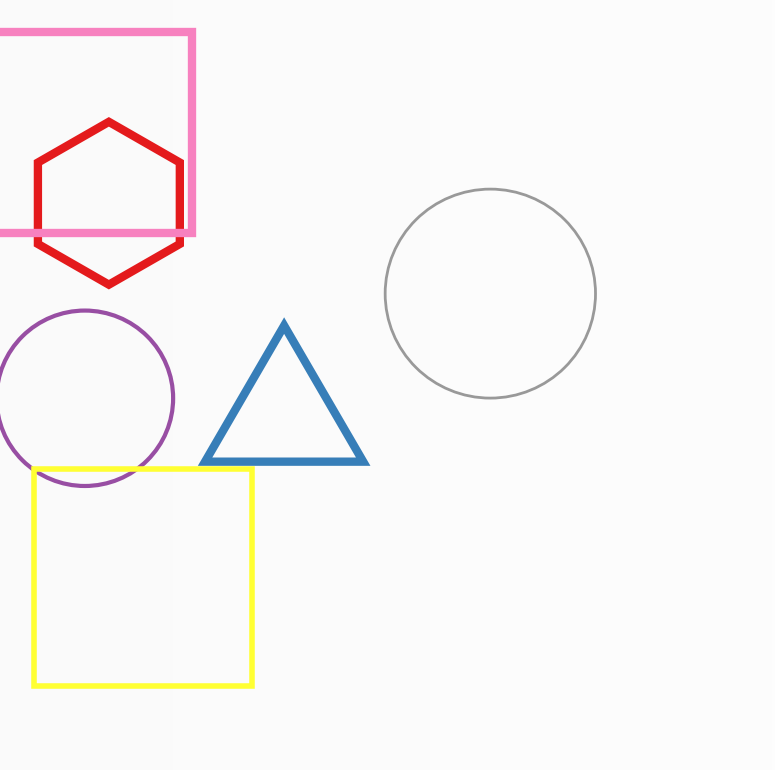[{"shape": "hexagon", "thickness": 3, "radius": 0.53, "center": [0.14, 0.736]}, {"shape": "triangle", "thickness": 3, "radius": 0.59, "center": [0.367, 0.459]}, {"shape": "circle", "thickness": 1.5, "radius": 0.57, "center": [0.109, 0.483]}, {"shape": "square", "thickness": 2, "radius": 0.7, "center": [0.184, 0.25]}, {"shape": "square", "thickness": 3, "radius": 0.65, "center": [0.118, 0.828]}, {"shape": "circle", "thickness": 1, "radius": 0.68, "center": [0.633, 0.619]}]